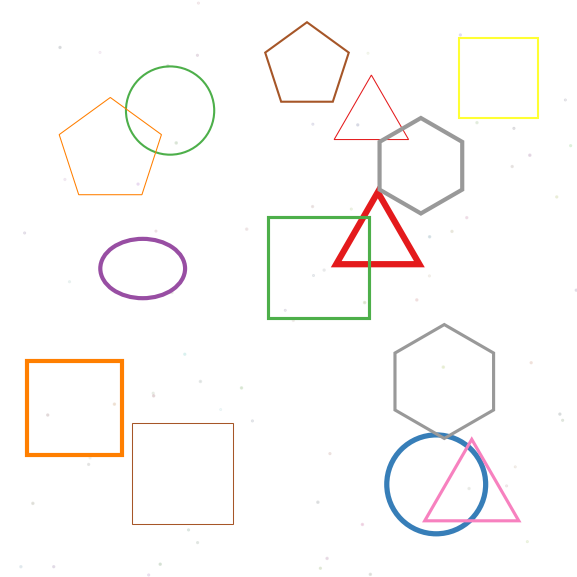[{"shape": "triangle", "thickness": 3, "radius": 0.42, "center": [0.654, 0.583]}, {"shape": "triangle", "thickness": 0.5, "radius": 0.37, "center": [0.643, 0.795]}, {"shape": "circle", "thickness": 2.5, "radius": 0.43, "center": [0.755, 0.16]}, {"shape": "square", "thickness": 1.5, "radius": 0.44, "center": [0.552, 0.536]}, {"shape": "circle", "thickness": 1, "radius": 0.38, "center": [0.295, 0.808]}, {"shape": "oval", "thickness": 2, "radius": 0.37, "center": [0.247, 0.534]}, {"shape": "square", "thickness": 2, "radius": 0.41, "center": [0.129, 0.292]}, {"shape": "pentagon", "thickness": 0.5, "radius": 0.47, "center": [0.191, 0.737]}, {"shape": "square", "thickness": 1, "radius": 0.35, "center": [0.863, 0.864]}, {"shape": "pentagon", "thickness": 1, "radius": 0.38, "center": [0.532, 0.885]}, {"shape": "square", "thickness": 0.5, "radius": 0.44, "center": [0.316, 0.179]}, {"shape": "triangle", "thickness": 1.5, "radius": 0.47, "center": [0.817, 0.144]}, {"shape": "hexagon", "thickness": 1.5, "radius": 0.49, "center": [0.769, 0.339]}, {"shape": "hexagon", "thickness": 2, "radius": 0.41, "center": [0.729, 0.712]}]